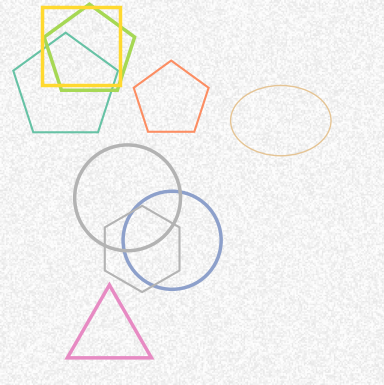[{"shape": "pentagon", "thickness": 1.5, "radius": 0.72, "center": [0.171, 0.772]}, {"shape": "pentagon", "thickness": 1.5, "radius": 0.51, "center": [0.445, 0.74]}, {"shape": "circle", "thickness": 2.5, "radius": 0.64, "center": [0.447, 0.376]}, {"shape": "triangle", "thickness": 2.5, "radius": 0.63, "center": [0.284, 0.134]}, {"shape": "pentagon", "thickness": 2.5, "radius": 0.62, "center": [0.232, 0.866]}, {"shape": "square", "thickness": 2.5, "radius": 0.51, "center": [0.211, 0.881]}, {"shape": "oval", "thickness": 1, "radius": 0.65, "center": [0.729, 0.687]}, {"shape": "circle", "thickness": 2.5, "radius": 0.69, "center": [0.331, 0.486]}, {"shape": "hexagon", "thickness": 1.5, "radius": 0.56, "center": [0.369, 0.353]}]